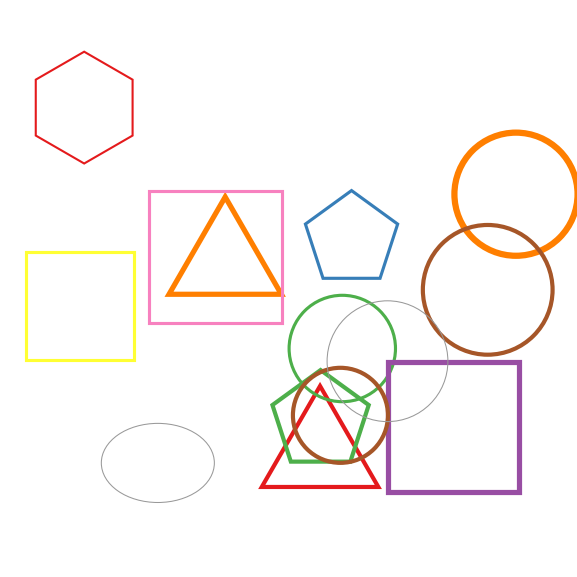[{"shape": "triangle", "thickness": 2, "radius": 0.58, "center": [0.554, 0.214]}, {"shape": "hexagon", "thickness": 1, "radius": 0.48, "center": [0.146, 0.813]}, {"shape": "pentagon", "thickness": 1.5, "radius": 0.42, "center": [0.609, 0.585]}, {"shape": "pentagon", "thickness": 2, "radius": 0.44, "center": [0.555, 0.271]}, {"shape": "circle", "thickness": 1.5, "radius": 0.46, "center": [0.593, 0.396]}, {"shape": "square", "thickness": 2.5, "radius": 0.56, "center": [0.785, 0.259]}, {"shape": "triangle", "thickness": 2.5, "radius": 0.56, "center": [0.39, 0.546]}, {"shape": "circle", "thickness": 3, "radius": 0.53, "center": [0.893, 0.663]}, {"shape": "square", "thickness": 1.5, "radius": 0.47, "center": [0.139, 0.469]}, {"shape": "circle", "thickness": 2, "radius": 0.41, "center": [0.59, 0.28]}, {"shape": "circle", "thickness": 2, "radius": 0.56, "center": [0.845, 0.497]}, {"shape": "square", "thickness": 1.5, "radius": 0.57, "center": [0.373, 0.554]}, {"shape": "circle", "thickness": 0.5, "radius": 0.52, "center": [0.671, 0.374]}, {"shape": "oval", "thickness": 0.5, "radius": 0.49, "center": [0.273, 0.198]}]